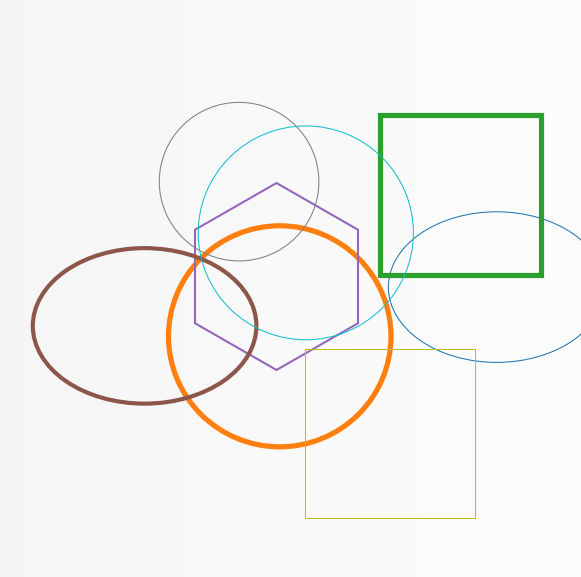[{"shape": "oval", "thickness": 0.5, "radius": 0.93, "center": [0.854, 0.502]}, {"shape": "circle", "thickness": 2.5, "radius": 0.96, "center": [0.481, 0.417]}, {"shape": "square", "thickness": 2.5, "radius": 0.69, "center": [0.793, 0.662]}, {"shape": "hexagon", "thickness": 1, "radius": 0.81, "center": [0.476, 0.52]}, {"shape": "oval", "thickness": 2, "radius": 0.96, "center": [0.249, 0.435]}, {"shape": "circle", "thickness": 0.5, "radius": 0.69, "center": [0.411, 0.685]}, {"shape": "square", "thickness": 0.5, "radius": 0.73, "center": [0.671, 0.248]}, {"shape": "circle", "thickness": 0.5, "radius": 0.93, "center": [0.526, 0.596]}]